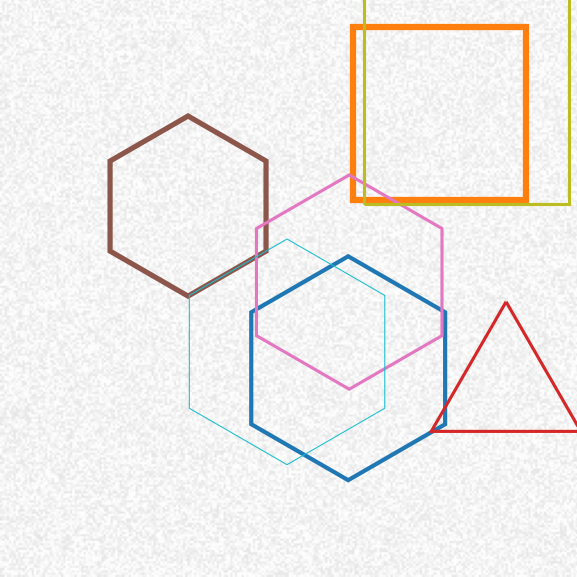[{"shape": "hexagon", "thickness": 2, "radius": 0.97, "center": [0.603, 0.362]}, {"shape": "square", "thickness": 3, "radius": 0.75, "center": [0.761, 0.803]}, {"shape": "triangle", "thickness": 1.5, "radius": 0.75, "center": [0.876, 0.327]}, {"shape": "hexagon", "thickness": 2.5, "radius": 0.78, "center": [0.326, 0.642]}, {"shape": "hexagon", "thickness": 1.5, "radius": 0.93, "center": [0.605, 0.511]}, {"shape": "square", "thickness": 1.5, "radius": 0.89, "center": [0.808, 0.824]}, {"shape": "hexagon", "thickness": 0.5, "radius": 0.98, "center": [0.497, 0.39]}]